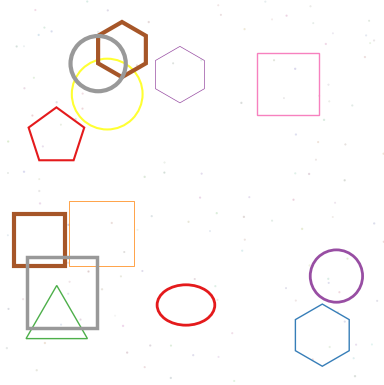[{"shape": "oval", "thickness": 2, "radius": 0.37, "center": [0.483, 0.208]}, {"shape": "pentagon", "thickness": 1.5, "radius": 0.38, "center": [0.147, 0.645]}, {"shape": "hexagon", "thickness": 1, "radius": 0.4, "center": [0.837, 0.129]}, {"shape": "triangle", "thickness": 1, "radius": 0.46, "center": [0.147, 0.166]}, {"shape": "circle", "thickness": 2, "radius": 0.34, "center": [0.874, 0.283]}, {"shape": "hexagon", "thickness": 0.5, "radius": 0.37, "center": [0.467, 0.806]}, {"shape": "square", "thickness": 0.5, "radius": 0.42, "center": [0.264, 0.393]}, {"shape": "circle", "thickness": 1.5, "radius": 0.46, "center": [0.278, 0.756]}, {"shape": "square", "thickness": 3, "radius": 0.33, "center": [0.103, 0.377]}, {"shape": "hexagon", "thickness": 3, "radius": 0.36, "center": [0.317, 0.871]}, {"shape": "square", "thickness": 1, "radius": 0.41, "center": [0.748, 0.782]}, {"shape": "circle", "thickness": 3, "radius": 0.36, "center": [0.255, 0.835]}, {"shape": "square", "thickness": 2.5, "radius": 0.46, "center": [0.161, 0.241]}]